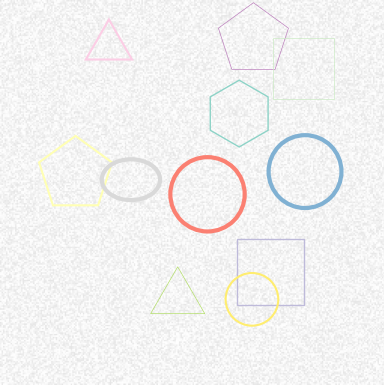[{"shape": "hexagon", "thickness": 1, "radius": 0.43, "center": [0.621, 0.705]}, {"shape": "pentagon", "thickness": 1.5, "radius": 0.5, "center": [0.196, 0.547]}, {"shape": "square", "thickness": 1, "radius": 0.43, "center": [0.702, 0.293]}, {"shape": "circle", "thickness": 3, "radius": 0.48, "center": [0.539, 0.495]}, {"shape": "circle", "thickness": 3, "radius": 0.47, "center": [0.792, 0.554]}, {"shape": "triangle", "thickness": 0.5, "radius": 0.41, "center": [0.462, 0.226]}, {"shape": "triangle", "thickness": 1.5, "radius": 0.35, "center": [0.283, 0.88]}, {"shape": "oval", "thickness": 3, "radius": 0.38, "center": [0.34, 0.533]}, {"shape": "pentagon", "thickness": 0.5, "radius": 0.48, "center": [0.658, 0.897]}, {"shape": "square", "thickness": 0.5, "radius": 0.4, "center": [0.789, 0.822]}, {"shape": "circle", "thickness": 1.5, "radius": 0.34, "center": [0.654, 0.222]}]